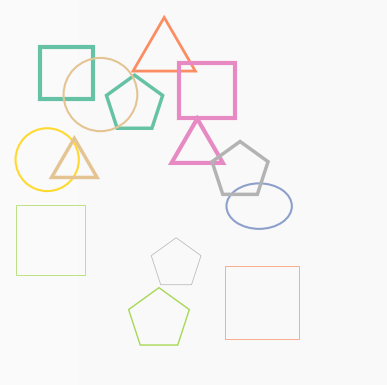[{"shape": "pentagon", "thickness": 2.5, "radius": 0.38, "center": [0.347, 0.729]}, {"shape": "square", "thickness": 3, "radius": 0.34, "center": [0.171, 0.811]}, {"shape": "square", "thickness": 0.5, "radius": 0.48, "center": [0.675, 0.214]}, {"shape": "triangle", "thickness": 2, "radius": 0.46, "center": [0.424, 0.862]}, {"shape": "oval", "thickness": 1.5, "radius": 0.42, "center": [0.669, 0.465]}, {"shape": "square", "thickness": 3, "radius": 0.36, "center": [0.534, 0.765]}, {"shape": "triangle", "thickness": 3, "radius": 0.38, "center": [0.509, 0.615]}, {"shape": "square", "thickness": 0.5, "radius": 0.45, "center": [0.131, 0.377]}, {"shape": "pentagon", "thickness": 1, "radius": 0.41, "center": [0.41, 0.17]}, {"shape": "circle", "thickness": 1.5, "radius": 0.41, "center": [0.122, 0.585]}, {"shape": "triangle", "thickness": 2.5, "radius": 0.34, "center": [0.192, 0.573]}, {"shape": "circle", "thickness": 1.5, "radius": 0.48, "center": [0.259, 0.754]}, {"shape": "pentagon", "thickness": 0.5, "radius": 0.34, "center": [0.455, 0.315]}, {"shape": "pentagon", "thickness": 2.5, "radius": 0.38, "center": [0.62, 0.557]}]